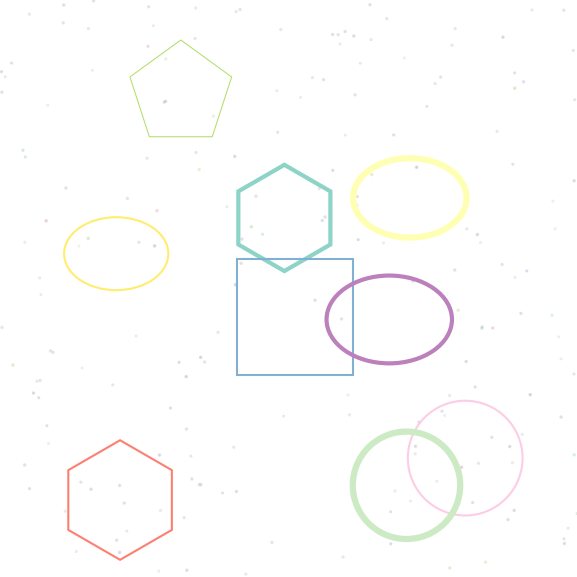[{"shape": "hexagon", "thickness": 2, "radius": 0.46, "center": [0.492, 0.622]}, {"shape": "oval", "thickness": 3, "radius": 0.49, "center": [0.71, 0.656]}, {"shape": "hexagon", "thickness": 1, "radius": 0.52, "center": [0.208, 0.133]}, {"shape": "square", "thickness": 1, "radius": 0.5, "center": [0.511, 0.451]}, {"shape": "pentagon", "thickness": 0.5, "radius": 0.46, "center": [0.313, 0.837]}, {"shape": "circle", "thickness": 1, "radius": 0.5, "center": [0.806, 0.206]}, {"shape": "oval", "thickness": 2, "radius": 0.54, "center": [0.674, 0.446]}, {"shape": "circle", "thickness": 3, "radius": 0.47, "center": [0.704, 0.159]}, {"shape": "oval", "thickness": 1, "radius": 0.45, "center": [0.201, 0.56]}]